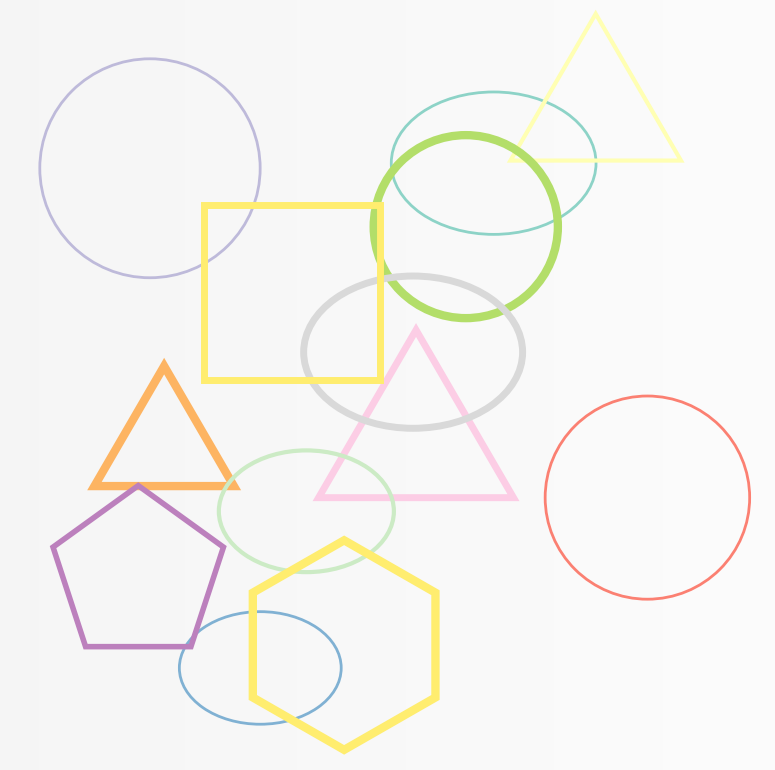[{"shape": "oval", "thickness": 1, "radius": 0.66, "center": [0.637, 0.788]}, {"shape": "triangle", "thickness": 1.5, "radius": 0.64, "center": [0.769, 0.855]}, {"shape": "circle", "thickness": 1, "radius": 0.71, "center": [0.194, 0.781]}, {"shape": "circle", "thickness": 1, "radius": 0.66, "center": [0.835, 0.354]}, {"shape": "oval", "thickness": 1, "radius": 0.52, "center": [0.336, 0.133]}, {"shape": "triangle", "thickness": 3, "radius": 0.52, "center": [0.212, 0.421]}, {"shape": "circle", "thickness": 3, "radius": 0.59, "center": [0.601, 0.706]}, {"shape": "triangle", "thickness": 2.5, "radius": 0.73, "center": [0.537, 0.426]}, {"shape": "oval", "thickness": 2.5, "radius": 0.71, "center": [0.533, 0.543]}, {"shape": "pentagon", "thickness": 2, "radius": 0.58, "center": [0.178, 0.254]}, {"shape": "oval", "thickness": 1.5, "radius": 0.56, "center": [0.395, 0.336]}, {"shape": "hexagon", "thickness": 3, "radius": 0.68, "center": [0.444, 0.162]}, {"shape": "square", "thickness": 2.5, "radius": 0.57, "center": [0.376, 0.62]}]